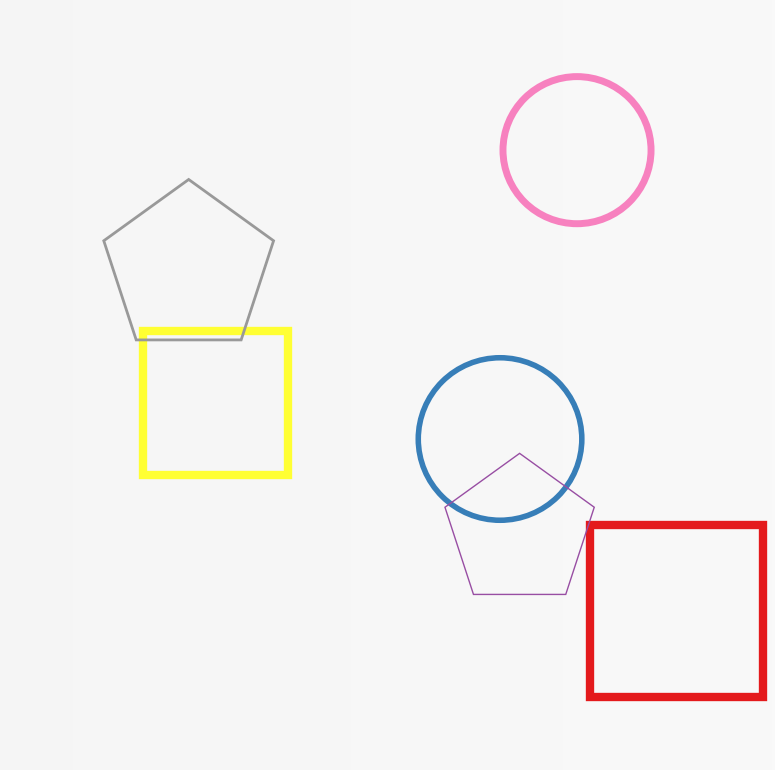[{"shape": "square", "thickness": 3, "radius": 0.56, "center": [0.873, 0.206]}, {"shape": "circle", "thickness": 2, "radius": 0.53, "center": [0.645, 0.43]}, {"shape": "pentagon", "thickness": 0.5, "radius": 0.51, "center": [0.67, 0.31]}, {"shape": "square", "thickness": 3, "radius": 0.47, "center": [0.278, 0.477]}, {"shape": "circle", "thickness": 2.5, "radius": 0.48, "center": [0.745, 0.805]}, {"shape": "pentagon", "thickness": 1, "radius": 0.58, "center": [0.243, 0.652]}]